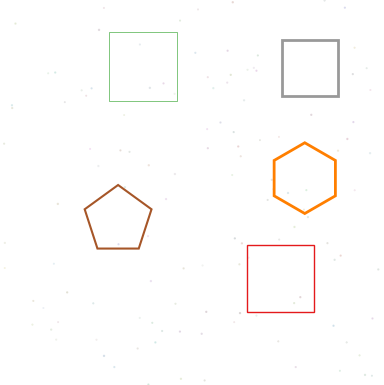[{"shape": "square", "thickness": 1, "radius": 0.43, "center": [0.729, 0.278]}, {"shape": "square", "thickness": 0.5, "radius": 0.45, "center": [0.372, 0.827]}, {"shape": "hexagon", "thickness": 2, "radius": 0.46, "center": [0.792, 0.537]}, {"shape": "pentagon", "thickness": 1.5, "radius": 0.46, "center": [0.307, 0.428]}, {"shape": "square", "thickness": 2, "radius": 0.36, "center": [0.804, 0.824]}]